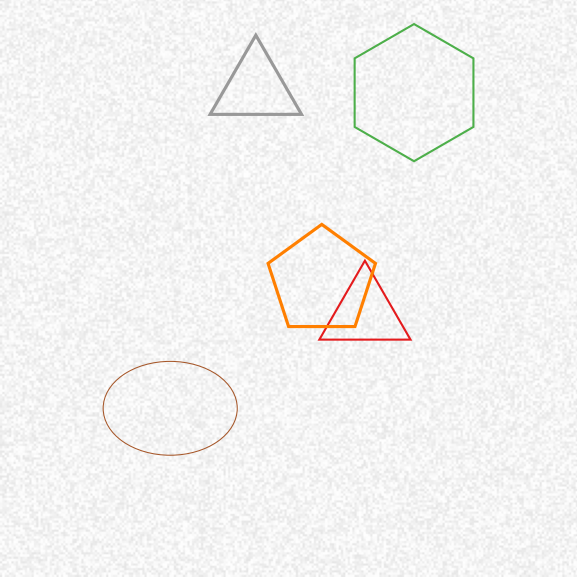[{"shape": "triangle", "thickness": 1, "radius": 0.46, "center": [0.632, 0.457]}, {"shape": "hexagon", "thickness": 1, "radius": 0.59, "center": [0.717, 0.839]}, {"shape": "pentagon", "thickness": 1.5, "radius": 0.49, "center": [0.557, 0.513]}, {"shape": "oval", "thickness": 0.5, "radius": 0.58, "center": [0.295, 0.292]}, {"shape": "triangle", "thickness": 1.5, "radius": 0.46, "center": [0.443, 0.847]}]